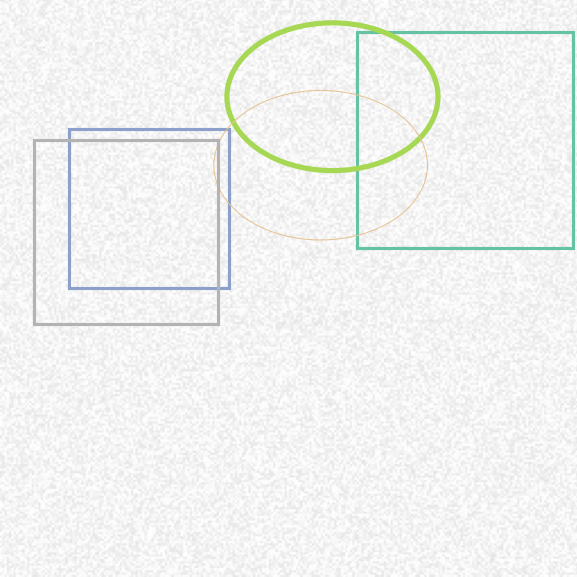[{"shape": "square", "thickness": 1.5, "radius": 0.93, "center": [0.806, 0.756]}, {"shape": "square", "thickness": 1.5, "radius": 0.69, "center": [0.258, 0.638]}, {"shape": "oval", "thickness": 2.5, "radius": 0.91, "center": [0.576, 0.832]}, {"shape": "oval", "thickness": 0.5, "radius": 0.92, "center": [0.555, 0.713]}, {"shape": "square", "thickness": 1.5, "radius": 0.8, "center": [0.219, 0.598]}]